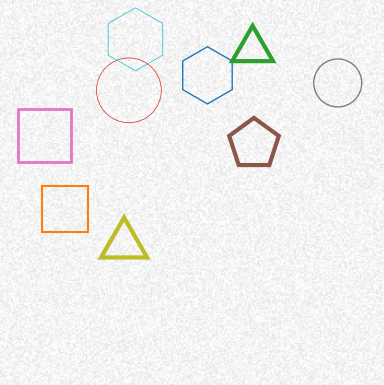[{"shape": "hexagon", "thickness": 1, "radius": 0.37, "center": [0.539, 0.804]}, {"shape": "square", "thickness": 1.5, "radius": 0.3, "center": [0.169, 0.458]}, {"shape": "triangle", "thickness": 3, "radius": 0.31, "center": [0.656, 0.872]}, {"shape": "circle", "thickness": 0.5, "radius": 0.42, "center": [0.335, 0.765]}, {"shape": "pentagon", "thickness": 3, "radius": 0.34, "center": [0.66, 0.626]}, {"shape": "square", "thickness": 2, "radius": 0.35, "center": [0.115, 0.649]}, {"shape": "circle", "thickness": 1, "radius": 0.31, "center": [0.877, 0.785]}, {"shape": "triangle", "thickness": 3, "radius": 0.35, "center": [0.322, 0.366]}, {"shape": "hexagon", "thickness": 0.5, "radius": 0.41, "center": [0.352, 0.898]}]